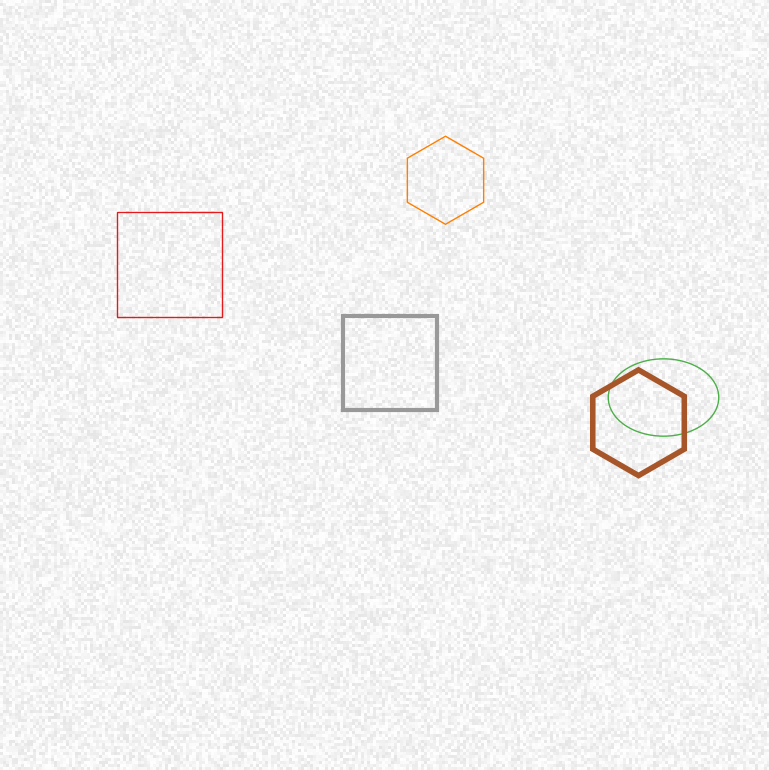[{"shape": "square", "thickness": 0.5, "radius": 0.34, "center": [0.221, 0.656]}, {"shape": "oval", "thickness": 0.5, "radius": 0.36, "center": [0.862, 0.484]}, {"shape": "hexagon", "thickness": 0.5, "radius": 0.29, "center": [0.579, 0.766]}, {"shape": "hexagon", "thickness": 2, "radius": 0.34, "center": [0.829, 0.451]}, {"shape": "square", "thickness": 1.5, "radius": 0.3, "center": [0.506, 0.529]}]